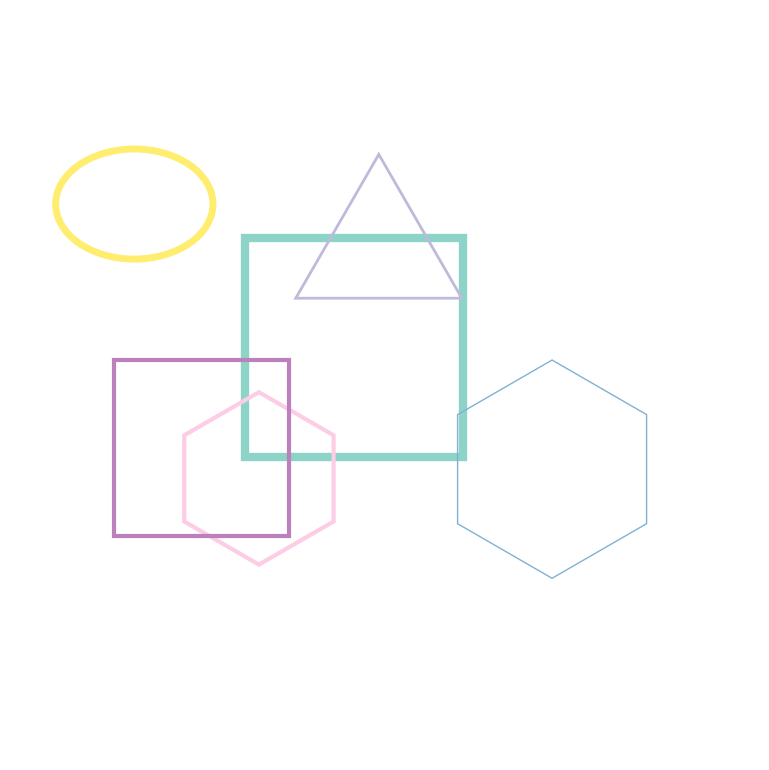[{"shape": "square", "thickness": 3, "radius": 0.71, "center": [0.459, 0.549]}, {"shape": "triangle", "thickness": 1, "radius": 0.62, "center": [0.492, 0.675]}, {"shape": "hexagon", "thickness": 0.5, "radius": 0.71, "center": [0.717, 0.391]}, {"shape": "hexagon", "thickness": 1.5, "radius": 0.56, "center": [0.336, 0.379]}, {"shape": "square", "thickness": 1.5, "radius": 0.57, "center": [0.262, 0.418]}, {"shape": "oval", "thickness": 2.5, "radius": 0.51, "center": [0.174, 0.735]}]